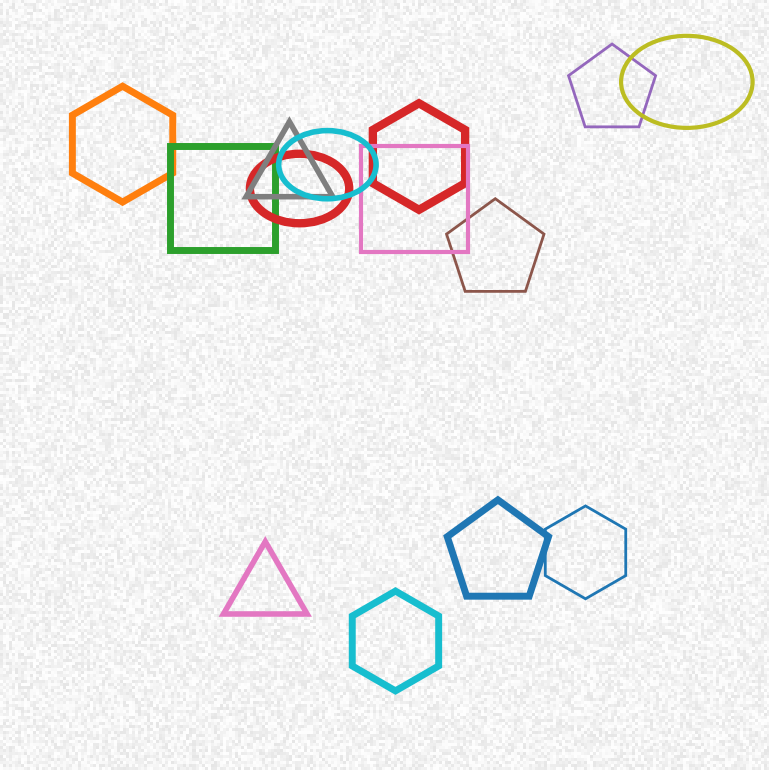[{"shape": "hexagon", "thickness": 1, "radius": 0.3, "center": [0.76, 0.283]}, {"shape": "pentagon", "thickness": 2.5, "radius": 0.35, "center": [0.647, 0.282]}, {"shape": "hexagon", "thickness": 2.5, "radius": 0.38, "center": [0.159, 0.813]}, {"shape": "square", "thickness": 2.5, "radius": 0.34, "center": [0.289, 0.743]}, {"shape": "hexagon", "thickness": 3, "radius": 0.35, "center": [0.544, 0.797]}, {"shape": "oval", "thickness": 3, "radius": 0.32, "center": [0.389, 0.755]}, {"shape": "pentagon", "thickness": 1, "radius": 0.3, "center": [0.795, 0.883]}, {"shape": "pentagon", "thickness": 1, "radius": 0.33, "center": [0.643, 0.675]}, {"shape": "square", "thickness": 1.5, "radius": 0.35, "center": [0.538, 0.742]}, {"shape": "triangle", "thickness": 2, "radius": 0.31, "center": [0.345, 0.234]}, {"shape": "triangle", "thickness": 2, "radius": 0.32, "center": [0.376, 0.777]}, {"shape": "oval", "thickness": 1.5, "radius": 0.43, "center": [0.892, 0.894]}, {"shape": "hexagon", "thickness": 2.5, "radius": 0.32, "center": [0.514, 0.168]}, {"shape": "oval", "thickness": 2, "radius": 0.32, "center": [0.425, 0.786]}]